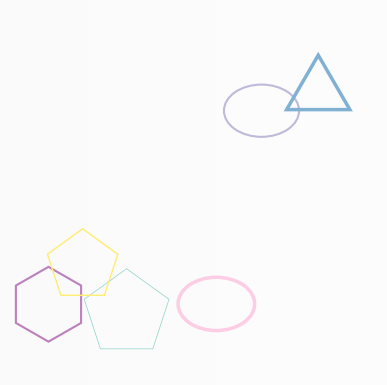[{"shape": "pentagon", "thickness": 0.5, "radius": 0.58, "center": [0.327, 0.187]}, {"shape": "oval", "thickness": 1.5, "radius": 0.48, "center": [0.675, 0.712]}, {"shape": "triangle", "thickness": 2.5, "radius": 0.47, "center": [0.821, 0.762]}, {"shape": "oval", "thickness": 2.5, "radius": 0.49, "center": [0.558, 0.211]}, {"shape": "hexagon", "thickness": 1.5, "radius": 0.49, "center": [0.125, 0.21]}, {"shape": "pentagon", "thickness": 1, "radius": 0.48, "center": [0.213, 0.31]}]